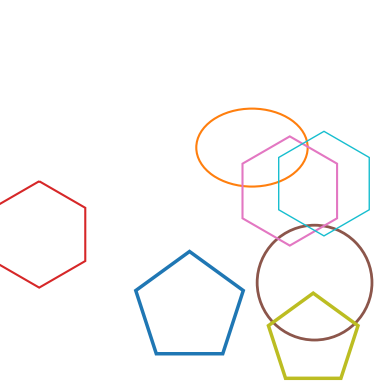[{"shape": "pentagon", "thickness": 2.5, "radius": 0.73, "center": [0.492, 0.2]}, {"shape": "oval", "thickness": 1.5, "radius": 0.72, "center": [0.654, 0.617]}, {"shape": "hexagon", "thickness": 1.5, "radius": 0.69, "center": [0.102, 0.391]}, {"shape": "circle", "thickness": 2, "radius": 0.75, "center": [0.817, 0.266]}, {"shape": "hexagon", "thickness": 1.5, "radius": 0.71, "center": [0.753, 0.504]}, {"shape": "pentagon", "thickness": 2.5, "radius": 0.61, "center": [0.814, 0.116]}, {"shape": "hexagon", "thickness": 1, "radius": 0.68, "center": [0.842, 0.523]}]